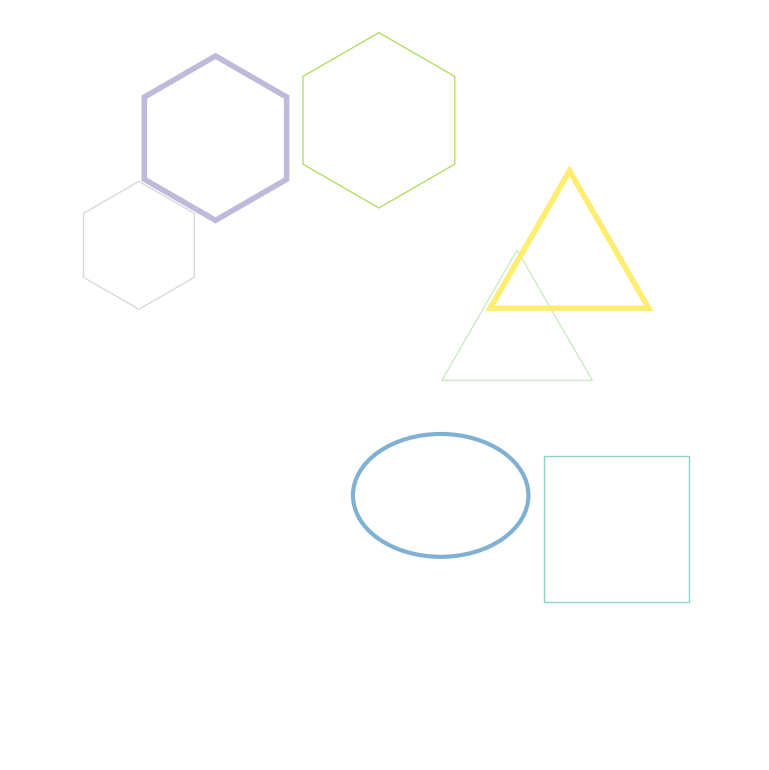[{"shape": "square", "thickness": 0.5, "radius": 0.47, "center": [0.801, 0.313]}, {"shape": "hexagon", "thickness": 2, "radius": 0.53, "center": [0.28, 0.821]}, {"shape": "oval", "thickness": 1.5, "radius": 0.57, "center": [0.572, 0.357]}, {"shape": "hexagon", "thickness": 0.5, "radius": 0.57, "center": [0.492, 0.844]}, {"shape": "hexagon", "thickness": 0.5, "radius": 0.42, "center": [0.18, 0.681]}, {"shape": "triangle", "thickness": 0.5, "radius": 0.56, "center": [0.672, 0.562]}, {"shape": "triangle", "thickness": 2, "radius": 0.59, "center": [0.74, 0.659]}]